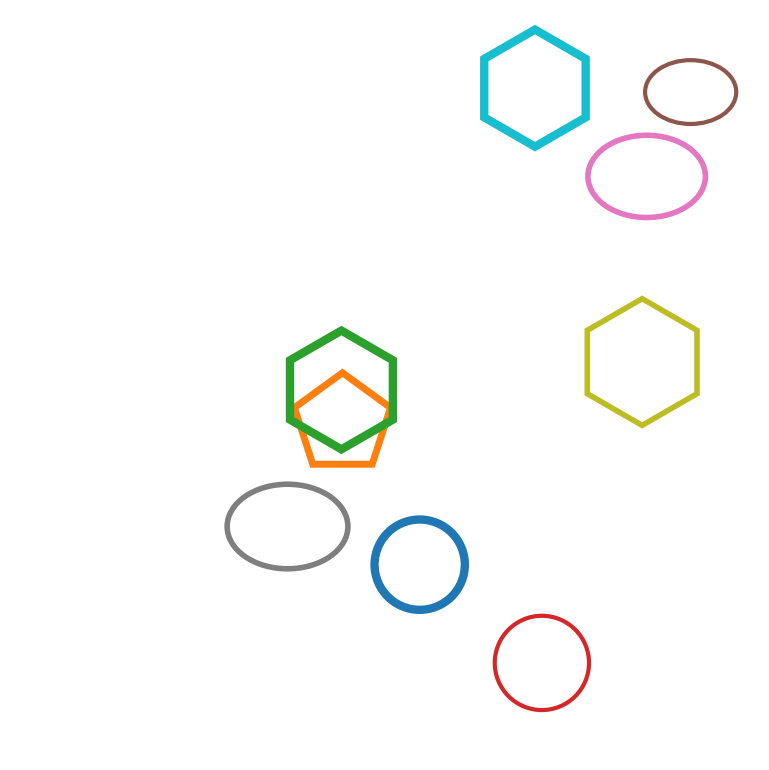[{"shape": "circle", "thickness": 3, "radius": 0.29, "center": [0.545, 0.267]}, {"shape": "pentagon", "thickness": 2.5, "radius": 0.33, "center": [0.445, 0.45]}, {"shape": "hexagon", "thickness": 3, "radius": 0.39, "center": [0.443, 0.494]}, {"shape": "circle", "thickness": 1.5, "radius": 0.31, "center": [0.704, 0.139]}, {"shape": "oval", "thickness": 1.5, "radius": 0.3, "center": [0.897, 0.88]}, {"shape": "oval", "thickness": 2, "radius": 0.38, "center": [0.84, 0.771]}, {"shape": "oval", "thickness": 2, "radius": 0.39, "center": [0.373, 0.316]}, {"shape": "hexagon", "thickness": 2, "radius": 0.41, "center": [0.834, 0.53]}, {"shape": "hexagon", "thickness": 3, "radius": 0.38, "center": [0.695, 0.886]}]